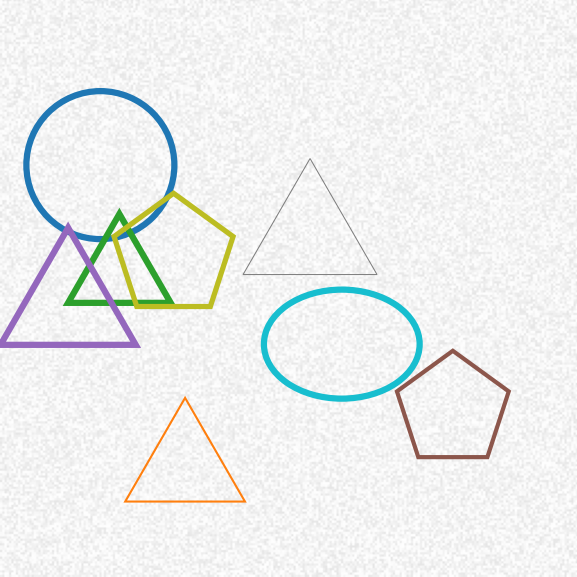[{"shape": "circle", "thickness": 3, "radius": 0.64, "center": [0.174, 0.713]}, {"shape": "triangle", "thickness": 1, "radius": 0.6, "center": [0.32, 0.191]}, {"shape": "triangle", "thickness": 3, "radius": 0.51, "center": [0.207, 0.526]}, {"shape": "triangle", "thickness": 3, "radius": 0.68, "center": [0.118, 0.47]}, {"shape": "pentagon", "thickness": 2, "radius": 0.51, "center": [0.784, 0.29]}, {"shape": "triangle", "thickness": 0.5, "radius": 0.67, "center": [0.537, 0.591]}, {"shape": "pentagon", "thickness": 2.5, "radius": 0.54, "center": [0.301, 0.556]}, {"shape": "oval", "thickness": 3, "radius": 0.67, "center": [0.592, 0.403]}]